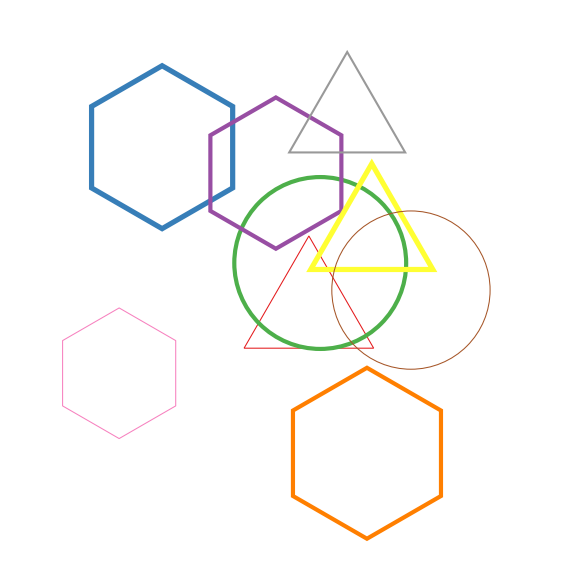[{"shape": "triangle", "thickness": 0.5, "radius": 0.65, "center": [0.535, 0.461]}, {"shape": "hexagon", "thickness": 2.5, "radius": 0.71, "center": [0.281, 0.744]}, {"shape": "circle", "thickness": 2, "radius": 0.74, "center": [0.555, 0.544]}, {"shape": "hexagon", "thickness": 2, "radius": 0.65, "center": [0.478, 0.699]}, {"shape": "hexagon", "thickness": 2, "radius": 0.74, "center": [0.635, 0.214]}, {"shape": "triangle", "thickness": 2.5, "radius": 0.61, "center": [0.644, 0.594]}, {"shape": "circle", "thickness": 0.5, "radius": 0.69, "center": [0.712, 0.497]}, {"shape": "hexagon", "thickness": 0.5, "radius": 0.57, "center": [0.206, 0.353]}, {"shape": "triangle", "thickness": 1, "radius": 0.58, "center": [0.601, 0.793]}]